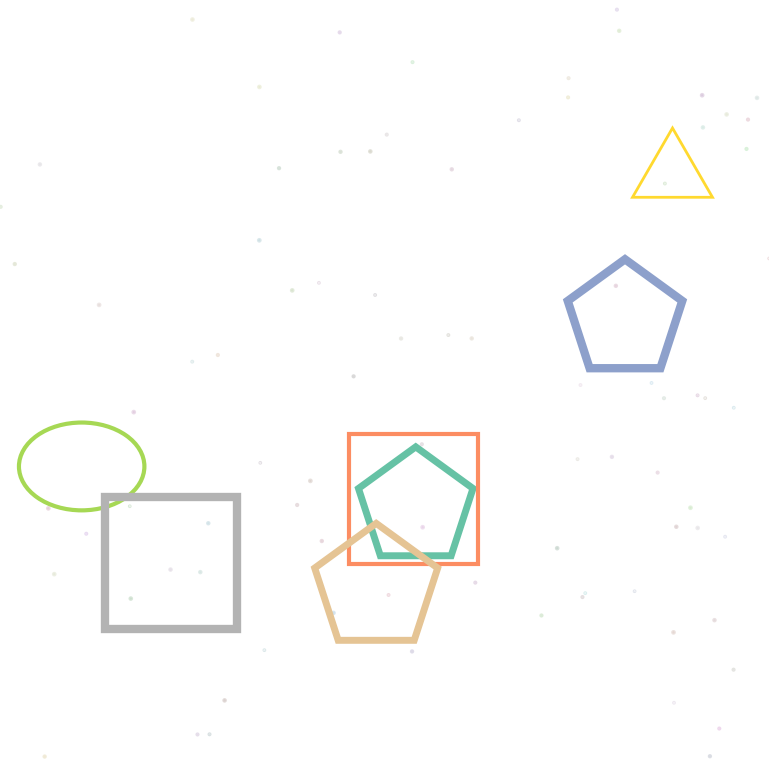[{"shape": "pentagon", "thickness": 2.5, "radius": 0.39, "center": [0.54, 0.341]}, {"shape": "square", "thickness": 1.5, "radius": 0.42, "center": [0.537, 0.352]}, {"shape": "pentagon", "thickness": 3, "radius": 0.39, "center": [0.812, 0.585]}, {"shape": "oval", "thickness": 1.5, "radius": 0.41, "center": [0.106, 0.394]}, {"shape": "triangle", "thickness": 1, "radius": 0.3, "center": [0.873, 0.774]}, {"shape": "pentagon", "thickness": 2.5, "radius": 0.42, "center": [0.489, 0.236]}, {"shape": "square", "thickness": 3, "radius": 0.43, "center": [0.222, 0.268]}]